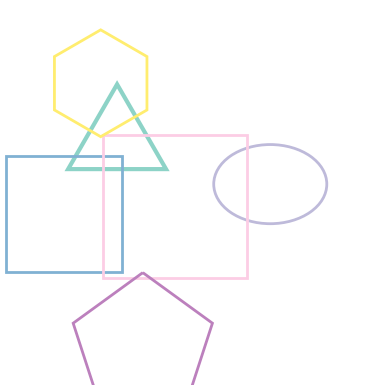[{"shape": "triangle", "thickness": 3, "radius": 0.73, "center": [0.304, 0.634]}, {"shape": "oval", "thickness": 2, "radius": 0.73, "center": [0.702, 0.522]}, {"shape": "square", "thickness": 2, "radius": 0.75, "center": [0.166, 0.444]}, {"shape": "square", "thickness": 2, "radius": 0.93, "center": [0.454, 0.463]}, {"shape": "pentagon", "thickness": 2, "radius": 0.95, "center": [0.371, 0.102]}, {"shape": "hexagon", "thickness": 2, "radius": 0.69, "center": [0.262, 0.784]}]